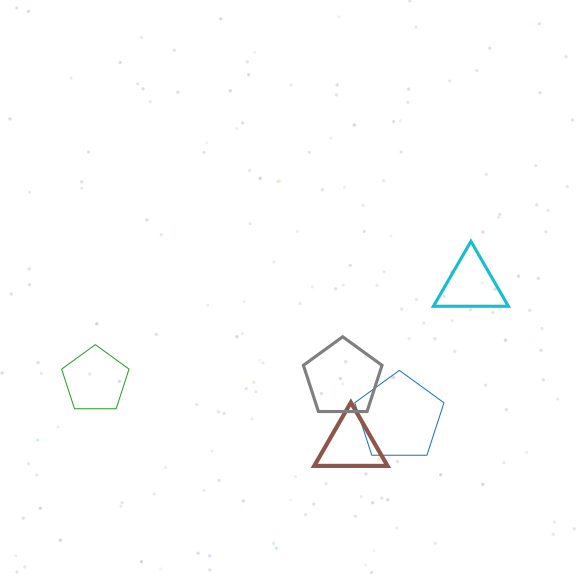[{"shape": "pentagon", "thickness": 0.5, "radius": 0.41, "center": [0.692, 0.277]}, {"shape": "pentagon", "thickness": 0.5, "radius": 0.31, "center": [0.165, 0.341]}, {"shape": "triangle", "thickness": 2, "radius": 0.37, "center": [0.608, 0.229]}, {"shape": "pentagon", "thickness": 1.5, "radius": 0.36, "center": [0.593, 0.344]}, {"shape": "triangle", "thickness": 1.5, "radius": 0.37, "center": [0.815, 0.506]}]